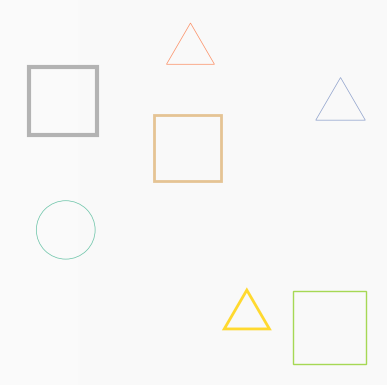[{"shape": "circle", "thickness": 0.5, "radius": 0.38, "center": [0.17, 0.403]}, {"shape": "triangle", "thickness": 0.5, "radius": 0.36, "center": [0.492, 0.869]}, {"shape": "triangle", "thickness": 0.5, "radius": 0.37, "center": [0.879, 0.725]}, {"shape": "square", "thickness": 1, "radius": 0.47, "center": [0.851, 0.149]}, {"shape": "triangle", "thickness": 2, "radius": 0.34, "center": [0.637, 0.179]}, {"shape": "square", "thickness": 2, "radius": 0.43, "center": [0.483, 0.615]}, {"shape": "square", "thickness": 3, "radius": 0.44, "center": [0.162, 0.737]}]